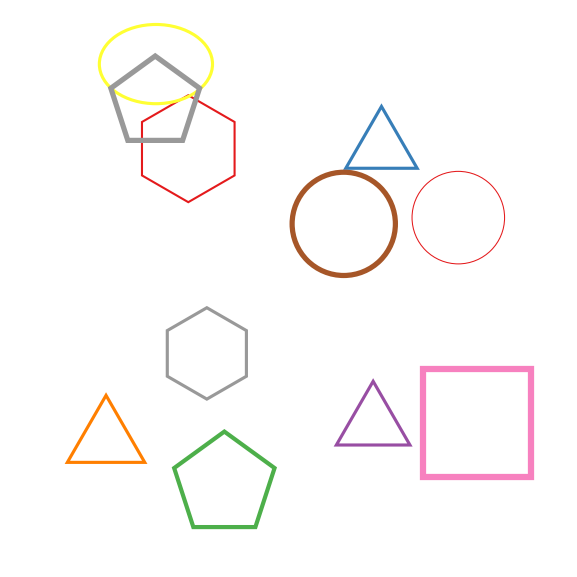[{"shape": "circle", "thickness": 0.5, "radius": 0.4, "center": [0.794, 0.622]}, {"shape": "hexagon", "thickness": 1, "radius": 0.46, "center": [0.326, 0.742]}, {"shape": "triangle", "thickness": 1.5, "radius": 0.36, "center": [0.661, 0.743]}, {"shape": "pentagon", "thickness": 2, "radius": 0.46, "center": [0.389, 0.16]}, {"shape": "triangle", "thickness": 1.5, "radius": 0.37, "center": [0.646, 0.265]}, {"shape": "triangle", "thickness": 1.5, "radius": 0.39, "center": [0.184, 0.237]}, {"shape": "oval", "thickness": 1.5, "radius": 0.49, "center": [0.27, 0.888]}, {"shape": "circle", "thickness": 2.5, "radius": 0.45, "center": [0.595, 0.612]}, {"shape": "square", "thickness": 3, "radius": 0.47, "center": [0.826, 0.266]}, {"shape": "pentagon", "thickness": 2.5, "radius": 0.4, "center": [0.269, 0.821]}, {"shape": "hexagon", "thickness": 1.5, "radius": 0.4, "center": [0.358, 0.387]}]